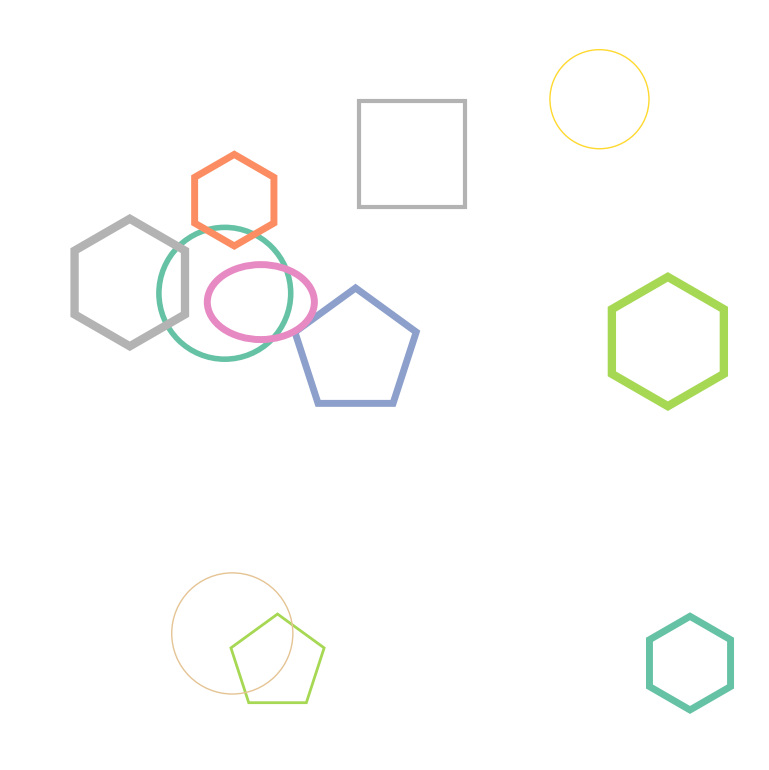[{"shape": "hexagon", "thickness": 2.5, "radius": 0.3, "center": [0.896, 0.139]}, {"shape": "circle", "thickness": 2, "radius": 0.43, "center": [0.292, 0.619]}, {"shape": "hexagon", "thickness": 2.5, "radius": 0.3, "center": [0.304, 0.74]}, {"shape": "pentagon", "thickness": 2.5, "radius": 0.41, "center": [0.462, 0.543]}, {"shape": "oval", "thickness": 2.5, "radius": 0.35, "center": [0.339, 0.608]}, {"shape": "hexagon", "thickness": 3, "radius": 0.42, "center": [0.867, 0.556]}, {"shape": "pentagon", "thickness": 1, "radius": 0.32, "center": [0.36, 0.139]}, {"shape": "circle", "thickness": 0.5, "radius": 0.32, "center": [0.779, 0.871]}, {"shape": "circle", "thickness": 0.5, "radius": 0.39, "center": [0.302, 0.177]}, {"shape": "hexagon", "thickness": 3, "radius": 0.41, "center": [0.169, 0.633]}, {"shape": "square", "thickness": 1.5, "radius": 0.34, "center": [0.535, 0.8]}]